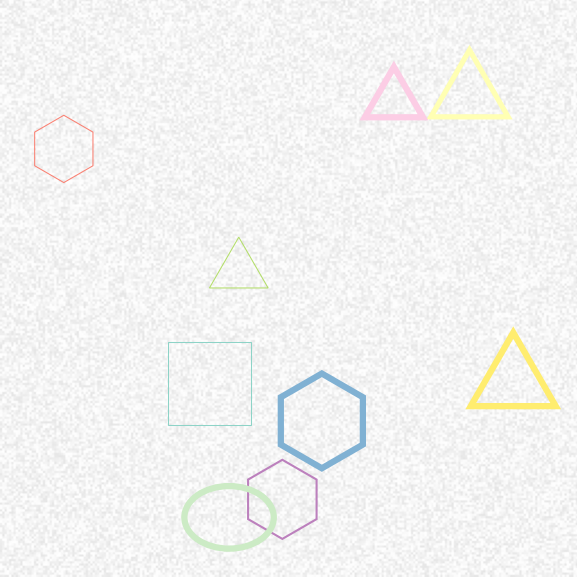[{"shape": "square", "thickness": 0.5, "radius": 0.36, "center": [0.363, 0.334]}, {"shape": "triangle", "thickness": 2.5, "radius": 0.39, "center": [0.813, 0.835]}, {"shape": "hexagon", "thickness": 0.5, "radius": 0.29, "center": [0.11, 0.741]}, {"shape": "hexagon", "thickness": 3, "radius": 0.41, "center": [0.557, 0.27]}, {"shape": "triangle", "thickness": 0.5, "radius": 0.29, "center": [0.413, 0.53]}, {"shape": "triangle", "thickness": 3, "radius": 0.29, "center": [0.682, 0.825]}, {"shape": "hexagon", "thickness": 1, "radius": 0.34, "center": [0.489, 0.134]}, {"shape": "oval", "thickness": 3, "radius": 0.39, "center": [0.397, 0.103]}, {"shape": "triangle", "thickness": 3, "radius": 0.42, "center": [0.889, 0.338]}]